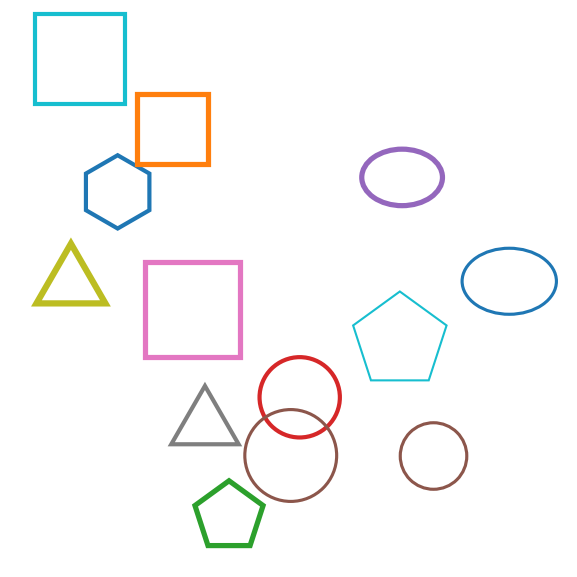[{"shape": "hexagon", "thickness": 2, "radius": 0.32, "center": [0.204, 0.667]}, {"shape": "oval", "thickness": 1.5, "radius": 0.41, "center": [0.882, 0.512]}, {"shape": "square", "thickness": 2.5, "radius": 0.3, "center": [0.299, 0.776]}, {"shape": "pentagon", "thickness": 2.5, "radius": 0.31, "center": [0.397, 0.105]}, {"shape": "circle", "thickness": 2, "radius": 0.35, "center": [0.519, 0.311]}, {"shape": "oval", "thickness": 2.5, "radius": 0.35, "center": [0.696, 0.692]}, {"shape": "circle", "thickness": 1.5, "radius": 0.4, "center": [0.503, 0.21]}, {"shape": "circle", "thickness": 1.5, "radius": 0.29, "center": [0.751, 0.21]}, {"shape": "square", "thickness": 2.5, "radius": 0.41, "center": [0.334, 0.463]}, {"shape": "triangle", "thickness": 2, "radius": 0.34, "center": [0.355, 0.264]}, {"shape": "triangle", "thickness": 3, "radius": 0.34, "center": [0.123, 0.508]}, {"shape": "pentagon", "thickness": 1, "radius": 0.43, "center": [0.692, 0.409]}, {"shape": "square", "thickness": 2, "radius": 0.39, "center": [0.138, 0.897]}]